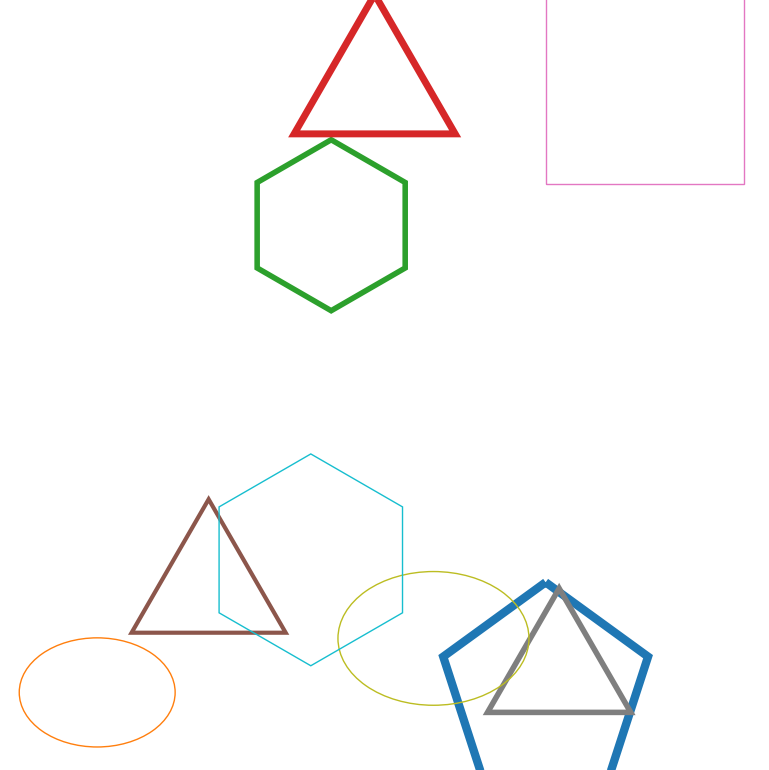[{"shape": "pentagon", "thickness": 3, "radius": 0.7, "center": [0.709, 0.104]}, {"shape": "oval", "thickness": 0.5, "radius": 0.51, "center": [0.126, 0.101]}, {"shape": "hexagon", "thickness": 2, "radius": 0.56, "center": [0.43, 0.707]}, {"shape": "triangle", "thickness": 2.5, "radius": 0.6, "center": [0.487, 0.887]}, {"shape": "triangle", "thickness": 1.5, "radius": 0.58, "center": [0.271, 0.236]}, {"shape": "square", "thickness": 0.5, "radius": 0.64, "center": [0.838, 0.889]}, {"shape": "triangle", "thickness": 2, "radius": 0.54, "center": [0.726, 0.129]}, {"shape": "oval", "thickness": 0.5, "radius": 0.62, "center": [0.563, 0.171]}, {"shape": "hexagon", "thickness": 0.5, "radius": 0.69, "center": [0.404, 0.273]}]